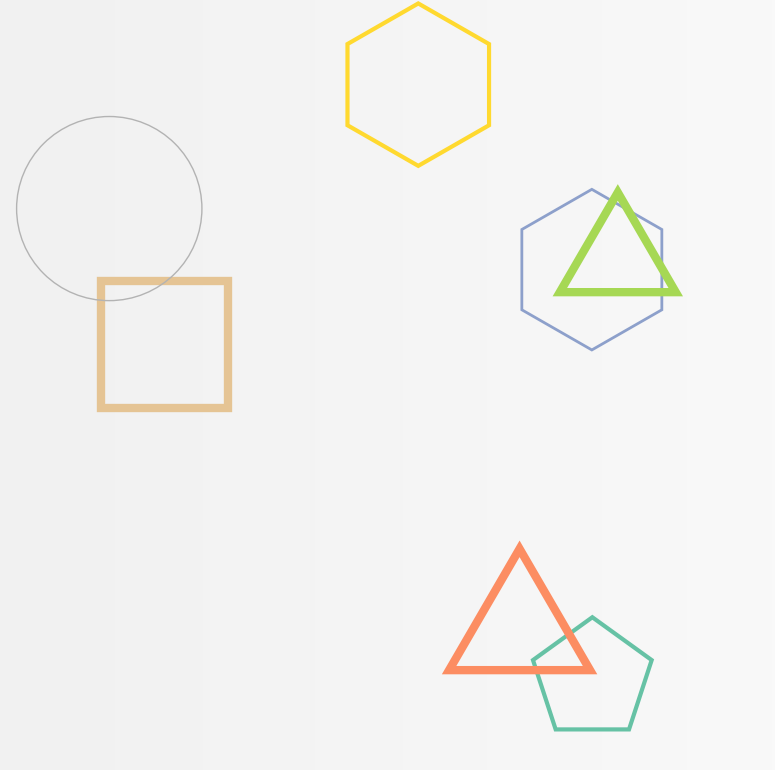[{"shape": "pentagon", "thickness": 1.5, "radius": 0.4, "center": [0.764, 0.118]}, {"shape": "triangle", "thickness": 3, "radius": 0.53, "center": [0.67, 0.182]}, {"shape": "hexagon", "thickness": 1, "radius": 0.52, "center": [0.764, 0.65]}, {"shape": "triangle", "thickness": 3, "radius": 0.43, "center": [0.797, 0.664]}, {"shape": "hexagon", "thickness": 1.5, "radius": 0.53, "center": [0.54, 0.89]}, {"shape": "square", "thickness": 3, "radius": 0.41, "center": [0.212, 0.553]}, {"shape": "circle", "thickness": 0.5, "radius": 0.6, "center": [0.141, 0.729]}]